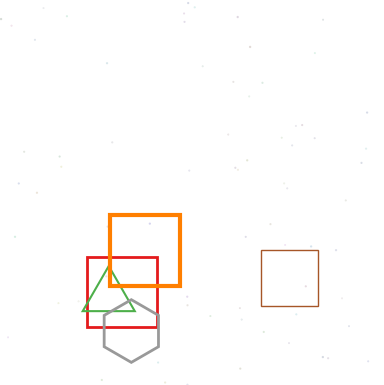[{"shape": "square", "thickness": 2, "radius": 0.45, "center": [0.317, 0.242]}, {"shape": "triangle", "thickness": 1.5, "radius": 0.39, "center": [0.282, 0.231]}, {"shape": "square", "thickness": 3, "radius": 0.46, "center": [0.376, 0.349]}, {"shape": "square", "thickness": 1, "radius": 0.37, "center": [0.752, 0.278]}, {"shape": "hexagon", "thickness": 2, "radius": 0.41, "center": [0.341, 0.14]}]